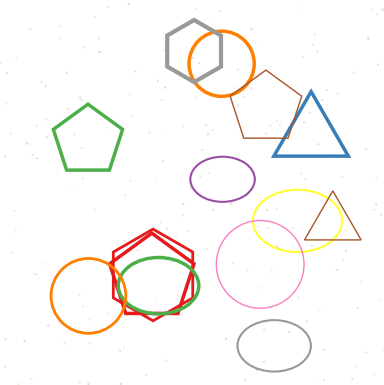[{"shape": "pentagon", "thickness": 2.5, "radius": 0.58, "center": [0.394, 0.279]}, {"shape": "hexagon", "thickness": 2, "radius": 0.6, "center": [0.397, 0.286]}, {"shape": "triangle", "thickness": 2.5, "radius": 0.56, "center": [0.808, 0.65]}, {"shape": "pentagon", "thickness": 2.5, "radius": 0.47, "center": [0.229, 0.635]}, {"shape": "oval", "thickness": 2.5, "radius": 0.52, "center": [0.412, 0.258]}, {"shape": "oval", "thickness": 1.5, "radius": 0.42, "center": [0.578, 0.534]}, {"shape": "circle", "thickness": 2.5, "radius": 0.42, "center": [0.576, 0.834]}, {"shape": "circle", "thickness": 2, "radius": 0.49, "center": [0.23, 0.231]}, {"shape": "oval", "thickness": 1.5, "radius": 0.58, "center": [0.773, 0.426]}, {"shape": "pentagon", "thickness": 1, "radius": 0.49, "center": [0.691, 0.72]}, {"shape": "triangle", "thickness": 1, "radius": 0.42, "center": [0.864, 0.419]}, {"shape": "circle", "thickness": 1, "radius": 0.57, "center": [0.676, 0.313]}, {"shape": "oval", "thickness": 1.5, "radius": 0.48, "center": [0.712, 0.102]}, {"shape": "hexagon", "thickness": 3, "radius": 0.4, "center": [0.504, 0.867]}]